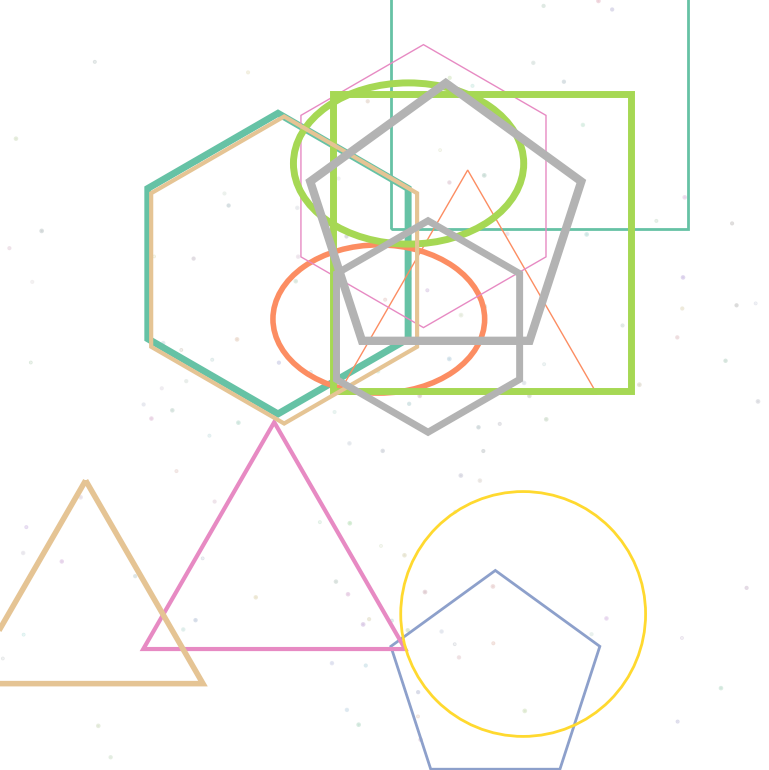[{"shape": "hexagon", "thickness": 2.5, "radius": 0.98, "center": [0.361, 0.658]}, {"shape": "square", "thickness": 1, "radius": 0.96, "center": [0.701, 0.895]}, {"shape": "triangle", "thickness": 0.5, "radius": 0.97, "center": [0.607, 0.585]}, {"shape": "oval", "thickness": 2, "radius": 0.69, "center": [0.492, 0.586]}, {"shape": "pentagon", "thickness": 1, "radius": 0.71, "center": [0.643, 0.116]}, {"shape": "hexagon", "thickness": 0.5, "radius": 0.92, "center": [0.55, 0.758]}, {"shape": "triangle", "thickness": 1.5, "radius": 0.98, "center": [0.356, 0.255]}, {"shape": "square", "thickness": 2.5, "radius": 0.97, "center": [0.626, 0.685]}, {"shape": "oval", "thickness": 2.5, "radius": 0.75, "center": [0.531, 0.788]}, {"shape": "circle", "thickness": 1, "radius": 0.79, "center": [0.679, 0.203]}, {"shape": "hexagon", "thickness": 1.5, "radius": 1.0, "center": [0.369, 0.649]}, {"shape": "triangle", "thickness": 2, "radius": 0.88, "center": [0.111, 0.2]}, {"shape": "hexagon", "thickness": 2.5, "radius": 0.69, "center": [0.556, 0.576]}, {"shape": "pentagon", "thickness": 3, "radius": 0.93, "center": [0.579, 0.707]}]